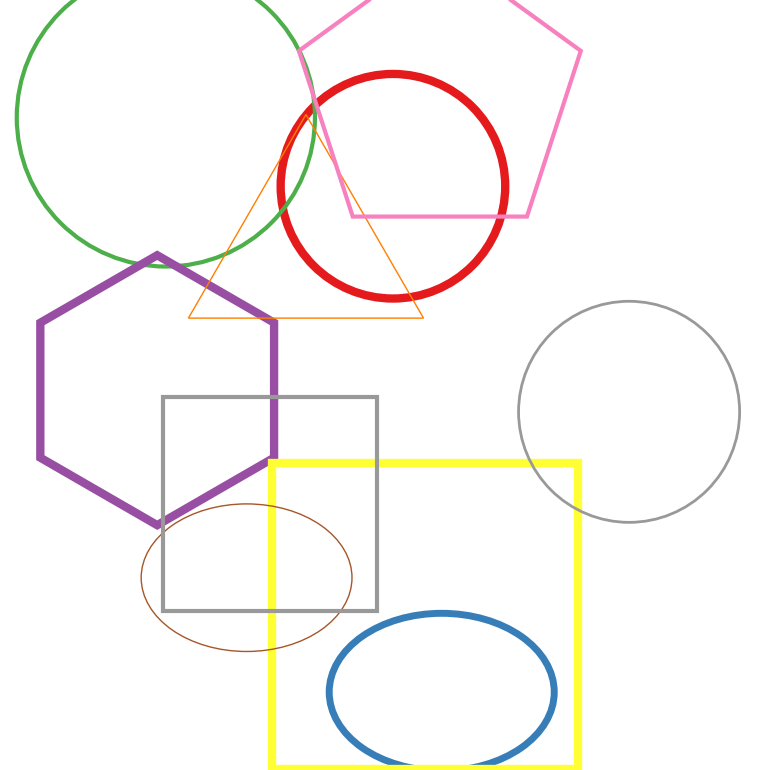[{"shape": "circle", "thickness": 3, "radius": 0.73, "center": [0.51, 0.758]}, {"shape": "oval", "thickness": 2.5, "radius": 0.73, "center": [0.574, 0.101]}, {"shape": "circle", "thickness": 1.5, "radius": 0.97, "center": [0.215, 0.847]}, {"shape": "hexagon", "thickness": 3, "radius": 0.88, "center": [0.204, 0.493]}, {"shape": "triangle", "thickness": 0.5, "radius": 0.88, "center": [0.397, 0.675]}, {"shape": "square", "thickness": 3, "radius": 0.99, "center": [0.552, 0.201]}, {"shape": "oval", "thickness": 0.5, "radius": 0.68, "center": [0.32, 0.25]}, {"shape": "pentagon", "thickness": 1.5, "radius": 0.96, "center": [0.571, 0.874]}, {"shape": "square", "thickness": 1.5, "radius": 0.7, "center": [0.35, 0.346]}, {"shape": "circle", "thickness": 1, "radius": 0.72, "center": [0.817, 0.465]}]